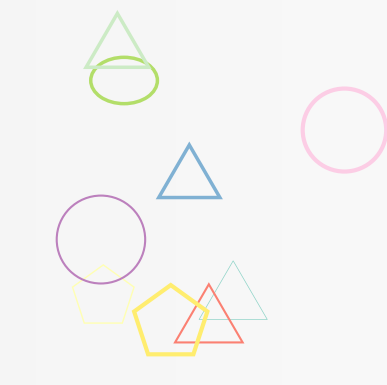[{"shape": "triangle", "thickness": 0.5, "radius": 0.51, "center": [0.602, 0.221]}, {"shape": "pentagon", "thickness": 1, "radius": 0.42, "center": [0.267, 0.228]}, {"shape": "triangle", "thickness": 1.5, "radius": 0.5, "center": [0.539, 0.161]}, {"shape": "triangle", "thickness": 2.5, "radius": 0.46, "center": [0.489, 0.532]}, {"shape": "oval", "thickness": 2.5, "radius": 0.43, "center": [0.32, 0.791]}, {"shape": "circle", "thickness": 3, "radius": 0.54, "center": [0.889, 0.662]}, {"shape": "circle", "thickness": 1.5, "radius": 0.57, "center": [0.261, 0.378]}, {"shape": "triangle", "thickness": 2.5, "radius": 0.47, "center": [0.303, 0.872]}, {"shape": "pentagon", "thickness": 3, "radius": 0.5, "center": [0.441, 0.16]}]